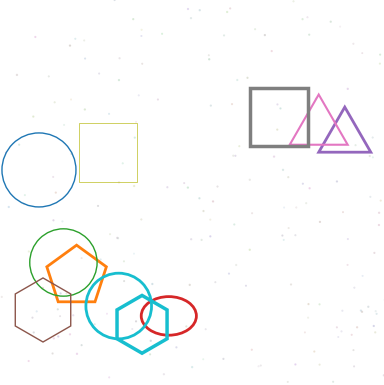[{"shape": "circle", "thickness": 1, "radius": 0.48, "center": [0.101, 0.559]}, {"shape": "pentagon", "thickness": 2, "radius": 0.41, "center": [0.199, 0.282]}, {"shape": "circle", "thickness": 1, "radius": 0.44, "center": [0.165, 0.318]}, {"shape": "oval", "thickness": 2, "radius": 0.36, "center": [0.438, 0.179]}, {"shape": "triangle", "thickness": 2, "radius": 0.39, "center": [0.896, 0.644]}, {"shape": "hexagon", "thickness": 1, "radius": 0.42, "center": [0.112, 0.195]}, {"shape": "triangle", "thickness": 1.5, "radius": 0.43, "center": [0.828, 0.668]}, {"shape": "square", "thickness": 2.5, "radius": 0.38, "center": [0.725, 0.696]}, {"shape": "square", "thickness": 0.5, "radius": 0.38, "center": [0.281, 0.603]}, {"shape": "hexagon", "thickness": 2.5, "radius": 0.38, "center": [0.369, 0.158]}, {"shape": "circle", "thickness": 2, "radius": 0.43, "center": [0.308, 0.205]}]